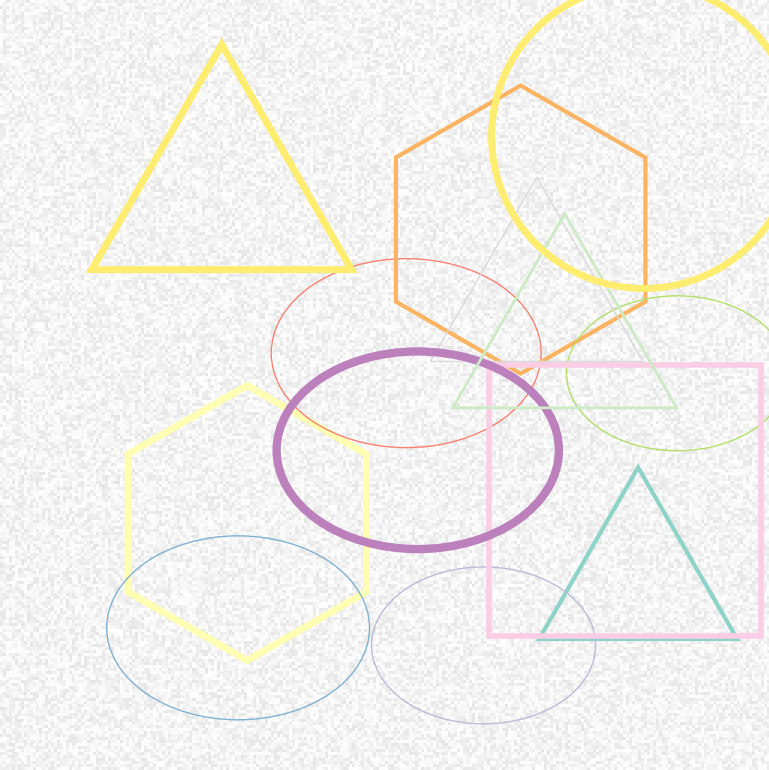[{"shape": "triangle", "thickness": 1.5, "radius": 0.74, "center": [0.829, 0.244]}, {"shape": "hexagon", "thickness": 2.5, "radius": 0.89, "center": [0.321, 0.321]}, {"shape": "oval", "thickness": 0.5, "radius": 0.73, "center": [0.628, 0.162]}, {"shape": "oval", "thickness": 0.5, "radius": 0.88, "center": [0.528, 0.541]}, {"shape": "oval", "thickness": 0.5, "radius": 0.85, "center": [0.309, 0.185]}, {"shape": "hexagon", "thickness": 1.5, "radius": 0.94, "center": [0.676, 0.702]}, {"shape": "oval", "thickness": 0.5, "radius": 0.72, "center": [0.879, 0.515]}, {"shape": "square", "thickness": 2, "radius": 0.88, "center": [0.812, 0.35]}, {"shape": "triangle", "thickness": 0.5, "radius": 0.8, "center": [0.697, 0.61]}, {"shape": "oval", "thickness": 3, "radius": 0.92, "center": [0.543, 0.415]}, {"shape": "triangle", "thickness": 1, "radius": 0.84, "center": [0.733, 0.554]}, {"shape": "triangle", "thickness": 2.5, "radius": 0.97, "center": [0.288, 0.747]}, {"shape": "circle", "thickness": 2.5, "radius": 0.99, "center": [0.836, 0.823]}]